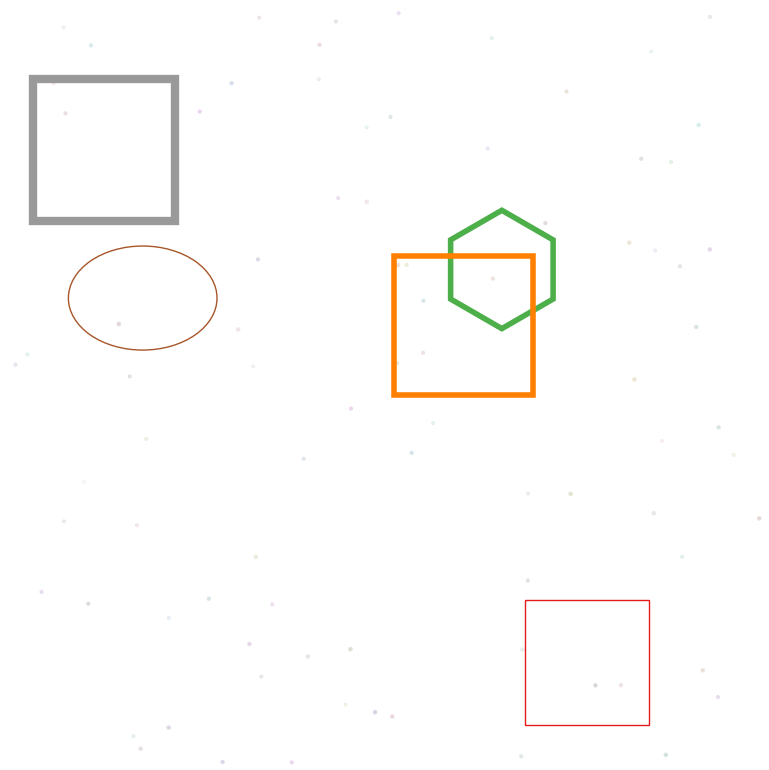[{"shape": "square", "thickness": 0.5, "radius": 0.41, "center": [0.762, 0.14]}, {"shape": "hexagon", "thickness": 2, "radius": 0.38, "center": [0.652, 0.65]}, {"shape": "square", "thickness": 2, "radius": 0.45, "center": [0.602, 0.577]}, {"shape": "oval", "thickness": 0.5, "radius": 0.48, "center": [0.185, 0.613]}, {"shape": "square", "thickness": 3, "radius": 0.46, "center": [0.135, 0.805]}]